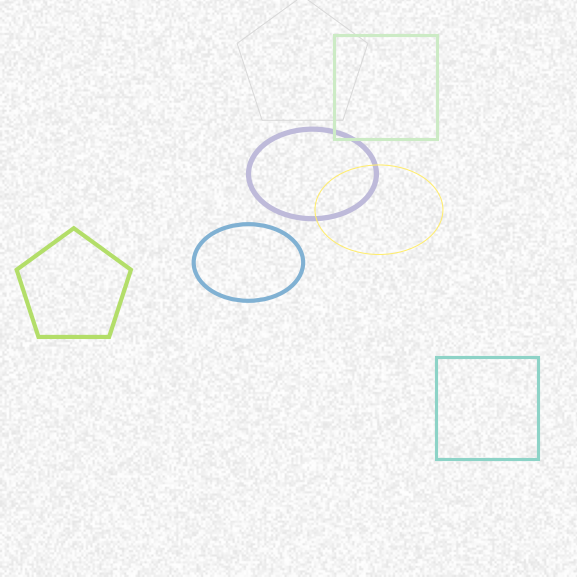[{"shape": "square", "thickness": 1.5, "radius": 0.44, "center": [0.843, 0.292]}, {"shape": "oval", "thickness": 2.5, "radius": 0.55, "center": [0.541, 0.698]}, {"shape": "oval", "thickness": 2, "radius": 0.47, "center": [0.43, 0.545]}, {"shape": "pentagon", "thickness": 2, "radius": 0.52, "center": [0.128, 0.5]}, {"shape": "pentagon", "thickness": 0.5, "radius": 0.6, "center": [0.524, 0.887]}, {"shape": "square", "thickness": 1.5, "radius": 0.45, "center": [0.668, 0.848]}, {"shape": "oval", "thickness": 0.5, "radius": 0.55, "center": [0.656, 0.636]}]